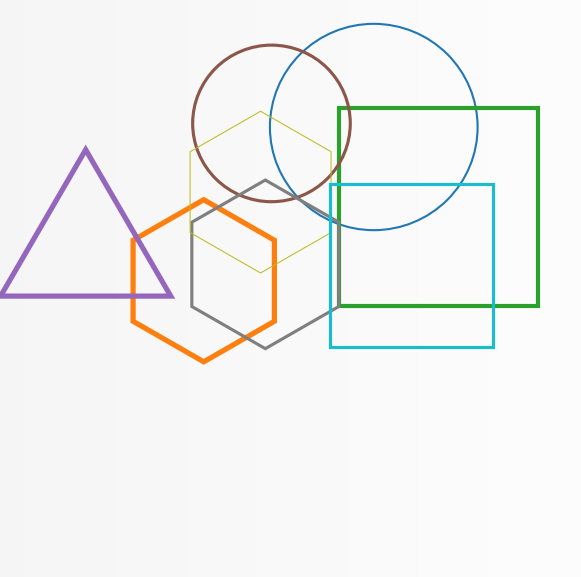[{"shape": "circle", "thickness": 1, "radius": 0.89, "center": [0.643, 0.779]}, {"shape": "hexagon", "thickness": 2.5, "radius": 0.7, "center": [0.351, 0.513]}, {"shape": "square", "thickness": 2, "radius": 0.86, "center": [0.755, 0.641]}, {"shape": "triangle", "thickness": 2.5, "radius": 0.84, "center": [0.147, 0.571]}, {"shape": "circle", "thickness": 1.5, "radius": 0.68, "center": [0.467, 0.785]}, {"shape": "hexagon", "thickness": 1.5, "radius": 0.73, "center": [0.456, 0.541]}, {"shape": "hexagon", "thickness": 0.5, "radius": 0.7, "center": [0.448, 0.666]}, {"shape": "square", "thickness": 1.5, "radius": 0.7, "center": [0.708, 0.539]}]